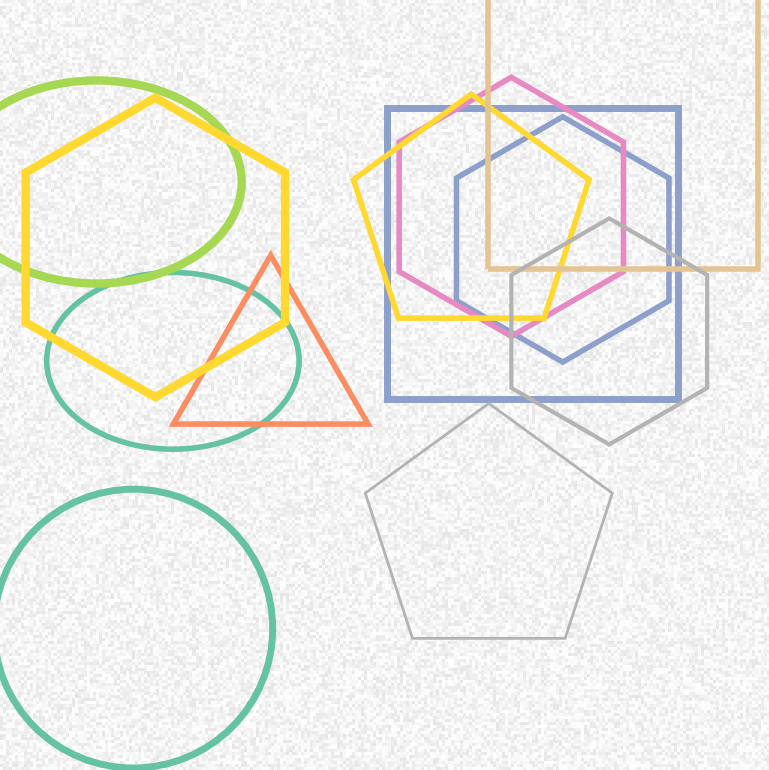[{"shape": "circle", "thickness": 2.5, "radius": 0.91, "center": [0.173, 0.184]}, {"shape": "oval", "thickness": 2, "radius": 0.82, "center": [0.225, 0.531]}, {"shape": "triangle", "thickness": 2, "radius": 0.73, "center": [0.352, 0.522]}, {"shape": "square", "thickness": 2.5, "radius": 0.94, "center": [0.692, 0.671]}, {"shape": "hexagon", "thickness": 2, "radius": 0.8, "center": [0.731, 0.689]}, {"shape": "hexagon", "thickness": 2, "radius": 0.84, "center": [0.664, 0.731]}, {"shape": "oval", "thickness": 3, "radius": 0.94, "center": [0.126, 0.764]}, {"shape": "hexagon", "thickness": 3, "radius": 0.97, "center": [0.202, 0.679]}, {"shape": "pentagon", "thickness": 2, "radius": 0.8, "center": [0.612, 0.717]}, {"shape": "square", "thickness": 2, "radius": 0.88, "center": [0.809, 0.826]}, {"shape": "hexagon", "thickness": 1.5, "radius": 0.73, "center": [0.791, 0.57]}, {"shape": "pentagon", "thickness": 1, "radius": 0.84, "center": [0.635, 0.307]}]